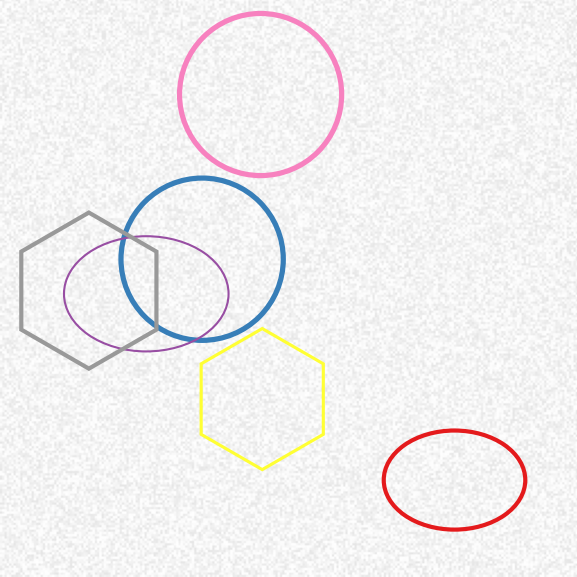[{"shape": "oval", "thickness": 2, "radius": 0.61, "center": [0.787, 0.168]}, {"shape": "circle", "thickness": 2.5, "radius": 0.7, "center": [0.35, 0.55]}, {"shape": "oval", "thickness": 1, "radius": 0.71, "center": [0.253, 0.49]}, {"shape": "hexagon", "thickness": 1.5, "radius": 0.61, "center": [0.454, 0.308]}, {"shape": "circle", "thickness": 2.5, "radius": 0.7, "center": [0.451, 0.835]}, {"shape": "hexagon", "thickness": 2, "radius": 0.68, "center": [0.154, 0.496]}]